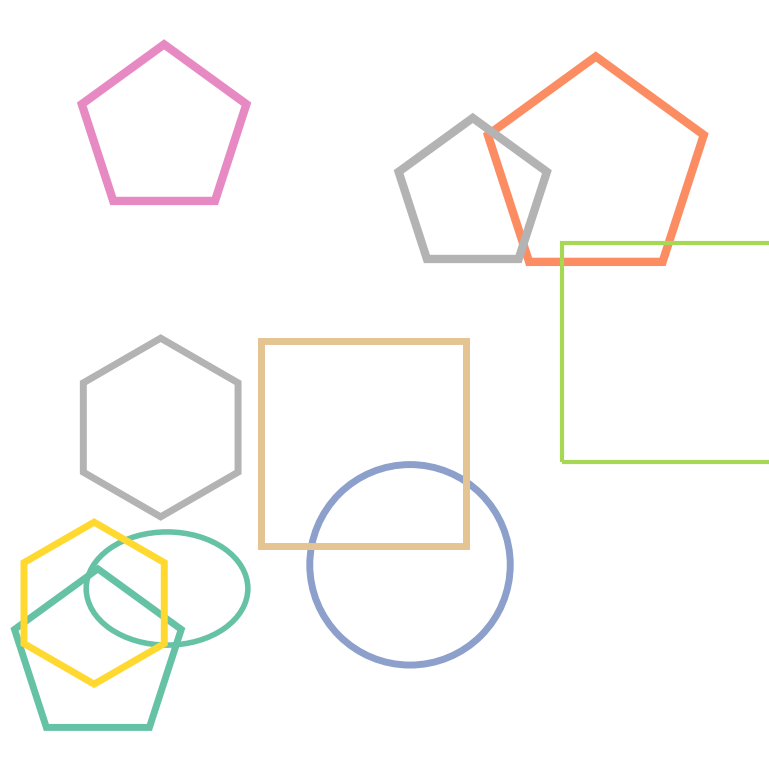[{"shape": "oval", "thickness": 2, "radius": 0.52, "center": [0.217, 0.236]}, {"shape": "pentagon", "thickness": 2.5, "radius": 0.57, "center": [0.127, 0.147]}, {"shape": "pentagon", "thickness": 3, "radius": 0.74, "center": [0.774, 0.779]}, {"shape": "circle", "thickness": 2.5, "radius": 0.65, "center": [0.532, 0.266]}, {"shape": "pentagon", "thickness": 3, "radius": 0.56, "center": [0.213, 0.83]}, {"shape": "square", "thickness": 1.5, "radius": 0.71, "center": [0.872, 0.542]}, {"shape": "hexagon", "thickness": 2.5, "radius": 0.53, "center": [0.122, 0.217]}, {"shape": "square", "thickness": 2.5, "radius": 0.66, "center": [0.472, 0.424]}, {"shape": "hexagon", "thickness": 2.5, "radius": 0.58, "center": [0.209, 0.445]}, {"shape": "pentagon", "thickness": 3, "radius": 0.51, "center": [0.614, 0.746]}]